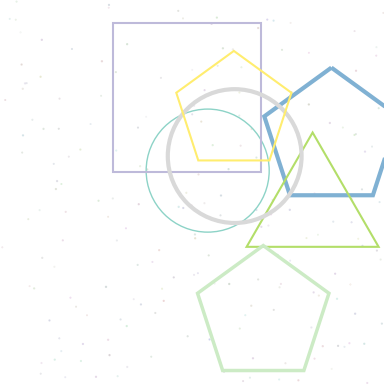[{"shape": "circle", "thickness": 1, "radius": 0.8, "center": [0.539, 0.557]}, {"shape": "square", "thickness": 1.5, "radius": 0.97, "center": [0.486, 0.748]}, {"shape": "pentagon", "thickness": 3, "radius": 0.92, "center": [0.861, 0.641]}, {"shape": "triangle", "thickness": 1.5, "radius": 0.99, "center": [0.812, 0.458]}, {"shape": "circle", "thickness": 3, "radius": 0.87, "center": [0.61, 0.595]}, {"shape": "pentagon", "thickness": 2.5, "radius": 0.9, "center": [0.684, 0.183]}, {"shape": "pentagon", "thickness": 1.5, "radius": 0.79, "center": [0.607, 0.71]}]